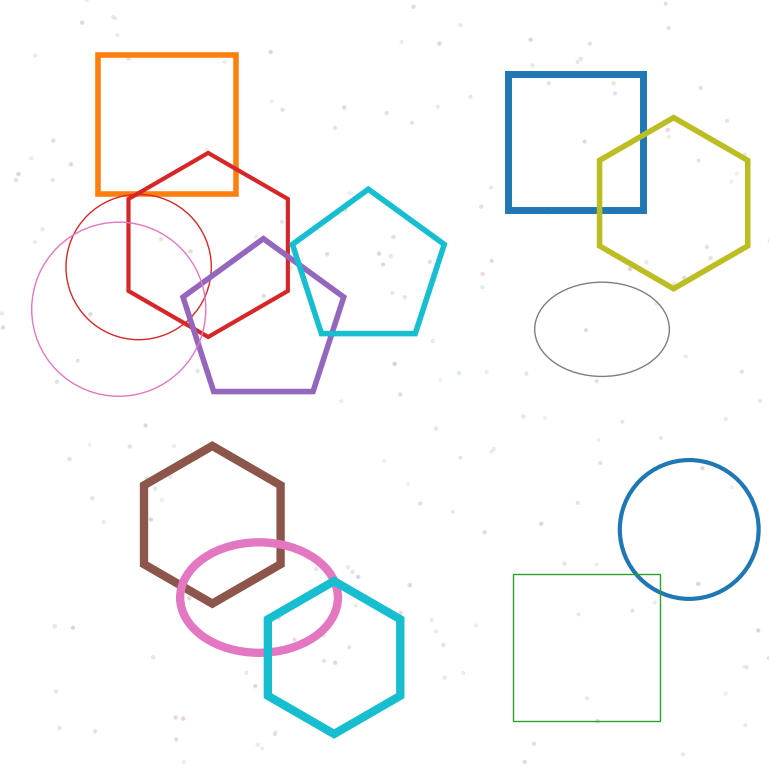[{"shape": "square", "thickness": 2.5, "radius": 0.44, "center": [0.747, 0.816]}, {"shape": "circle", "thickness": 1.5, "radius": 0.45, "center": [0.895, 0.312]}, {"shape": "square", "thickness": 2, "radius": 0.45, "center": [0.217, 0.838]}, {"shape": "square", "thickness": 0.5, "radius": 0.48, "center": [0.762, 0.159]}, {"shape": "hexagon", "thickness": 1.5, "radius": 0.6, "center": [0.27, 0.682]}, {"shape": "circle", "thickness": 0.5, "radius": 0.47, "center": [0.18, 0.653]}, {"shape": "pentagon", "thickness": 2, "radius": 0.55, "center": [0.342, 0.58]}, {"shape": "hexagon", "thickness": 3, "radius": 0.51, "center": [0.276, 0.318]}, {"shape": "oval", "thickness": 3, "radius": 0.51, "center": [0.336, 0.224]}, {"shape": "circle", "thickness": 0.5, "radius": 0.57, "center": [0.154, 0.598]}, {"shape": "oval", "thickness": 0.5, "radius": 0.44, "center": [0.782, 0.572]}, {"shape": "hexagon", "thickness": 2, "radius": 0.56, "center": [0.875, 0.736]}, {"shape": "hexagon", "thickness": 3, "radius": 0.5, "center": [0.434, 0.146]}, {"shape": "pentagon", "thickness": 2, "radius": 0.52, "center": [0.478, 0.651]}]